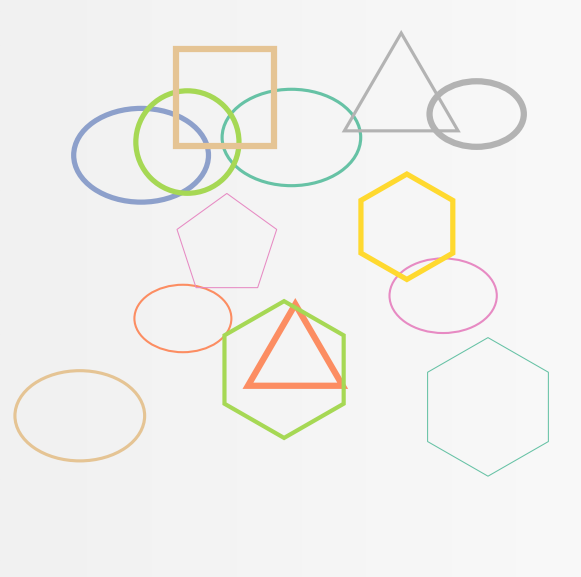[{"shape": "hexagon", "thickness": 0.5, "radius": 0.6, "center": [0.84, 0.295]}, {"shape": "oval", "thickness": 1.5, "radius": 0.6, "center": [0.501, 0.761]}, {"shape": "triangle", "thickness": 3, "radius": 0.47, "center": [0.508, 0.378]}, {"shape": "oval", "thickness": 1, "radius": 0.42, "center": [0.315, 0.448]}, {"shape": "oval", "thickness": 2.5, "radius": 0.58, "center": [0.243, 0.73]}, {"shape": "oval", "thickness": 1, "radius": 0.46, "center": [0.762, 0.487]}, {"shape": "pentagon", "thickness": 0.5, "radius": 0.45, "center": [0.39, 0.574]}, {"shape": "hexagon", "thickness": 2, "radius": 0.59, "center": [0.489, 0.359]}, {"shape": "circle", "thickness": 2.5, "radius": 0.44, "center": [0.322, 0.753]}, {"shape": "hexagon", "thickness": 2.5, "radius": 0.46, "center": [0.7, 0.606]}, {"shape": "oval", "thickness": 1.5, "radius": 0.56, "center": [0.137, 0.279]}, {"shape": "square", "thickness": 3, "radius": 0.42, "center": [0.388, 0.831]}, {"shape": "triangle", "thickness": 1.5, "radius": 0.56, "center": [0.69, 0.829]}, {"shape": "oval", "thickness": 3, "radius": 0.41, "center": [0.82, 0.802]}]